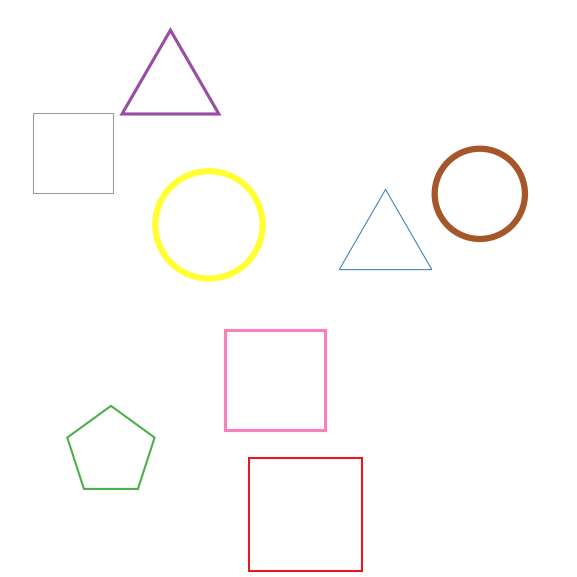[{"shape": "square", "thickness": 1, "radius": 0.49, "center": [0.528, 0.108]}, {"shape": "triangle", "thickness": 0.5, "radius": 0.46, "center": [0.668, 0.579]}, {"shape": "pentagon", "thickness": 1, "radius": 0.4, "center": [0.192, 0.217]}, {"shape": "triangle", "thickness": 1.5, "radius": 0.48, "center": [0.295, 0.85]}, {"shape": "circle", "thickness": 3, "radius": 0.46, "center": [0.362, 0.61]}, {"shape": "circle", "thickness": 3, "radius": 0.39, "center": [0.831, 0.663]}, {"shape": "square", "thickness": 1.5, "radius": 0.43, "center": [0.476, 0.341]}, {"shape": "square", "thickness": 0.5, "radius": 0.35, "center": [0.126, 0.735]}]